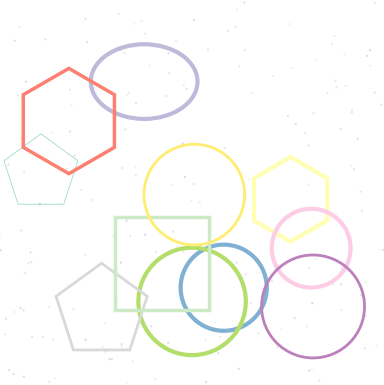[{"shape": "pentagon", "thickness": 0.5, "radius": 0.5, "center": [0.106, 0.551]}, {"shape": "hexagon", "thickness": 3, "radius": 0.55, "center": [0.755, 0.482]}, {"shape": "oval", "thickness": 3, "radius": 0.69, "center": [0.374, 0.788]}, {"shape": "hexagon", "thickness": 2.5, "radius": 0.68, "center": [0.179, 0.686]}, {"shape": "circle", "thickness": 3, "radius": 0.56, "center": [0.581, 0.253]}, {"shape": "circle", "thickness": 3, "radius": 0.7, "center": [0.499, 0.217]}, {"shape": "circle", "thickness": 3, "radius": 0.51, "center": [0.808, 0.355]}, {"shape": "pentagon", "thickness": 2, "radius": 0.62, "center": [0.264, 0.192]}, {"shape": "circle", "thickness": 2, "radius": 0.67, "center": [0.813, 0.204]}, {"shape": "square", "thickness": 2.5, "radius": 0.61, "center": [0.421, 0.316]}, {"shape": "circle", "thickness": 2, "radius": 0.65, "center": [0.505, 0.494]}]